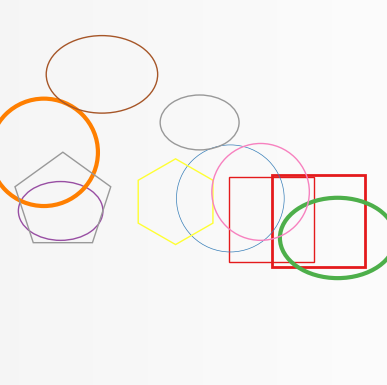[{"shape": "square", "thickness": 1, "radius": 0.55, "center": [0.7, 0.429]}, {"shape": "square", "thickness": 2, "radius": 0.6, "center": [0.822, 0.426]}, {"shape": "circle", "thickness": 0.5, "radius": 0.7, "center": [0.594, 0.485]}, {"shape": "oval", "thickness": 3, "radius": 0.75, "center": [0.871, 0.382]}, {"shape": "oval", "thickness": 1, "radius": 0.55, "center": [0.156, 0.452]}, {"shape": "circle", "thickness": 3, "radius": 0.7, "center": [0.113, 0.604]}, {"shape": "hexagon", "thickness": 1, "radius": 0.56, "center": [0.453, 0.476]}, {"shape": "oval", "thickness": 1, "radius": 0.72, "center": [0.263, 0.807]}, {"shape": "circle", "thickness": 1, "radius": 0.63, "center": [0.673, 0.502]}, {"shape": "pentagon", "thickness": 1, "radius": 0.65, "center": [0.162, 0.475]}, {"shape": "oval", "thickness": 1, "radius": 0.51, "center": [0.515, 0.682]}]